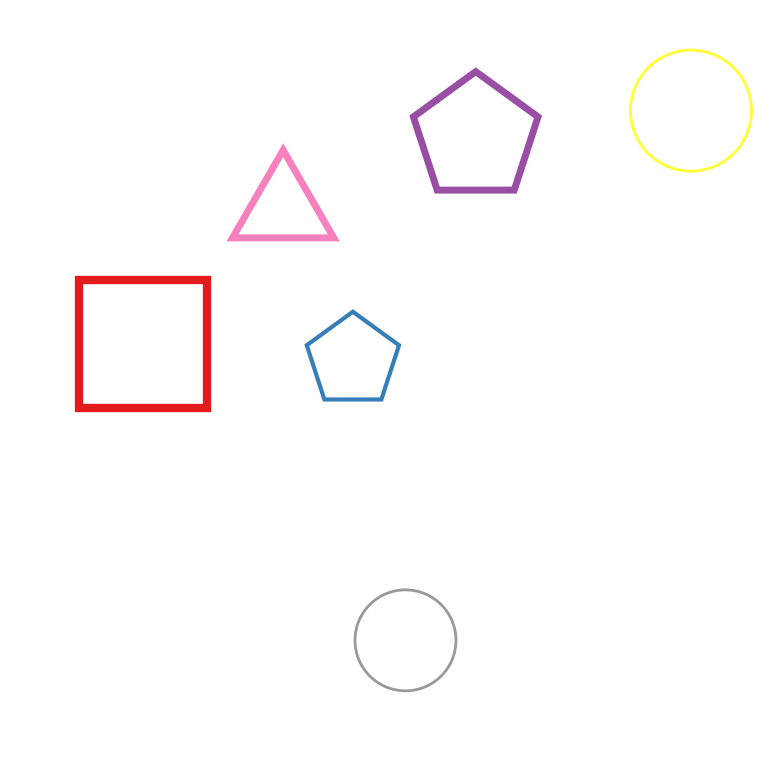[{"shape": "square", "thickness": 3, "radius": 0.42, "center": [0.186, 0.553]}, {"shape": "pentagon", "thickness": 1.5, "radius": 0.31, "center": [0.458, 0.532]}, {"shape": "pentagon", "thickness": 2.5, "radius": 0.43, "center": [0.618, 0.822]}, {"shape": "circle", "thickness": 1, "radius": 0.39, "center": [0.897, 0.856]}, {"shape": "triangle", "thickness": 2.5, "radius": 0.38, "center": [0.368, 0.729]}, {"shape": "circle", "thickness": 1, "radius": 0.33, "center": [0.527, 0.168]}]